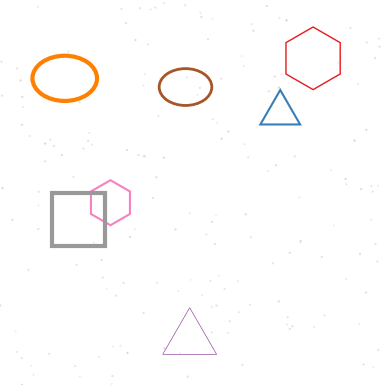[{"shape": "hexagon", "thickness": 1, "radius": 0.41, "center": [0.813, 0.849]}, {"shape": "triangle", "thickness": 1.5, "radius": 0.3, "center": [0.728, 0.707]}, {"shape": "triangle", "thickness": 0.5, "radius": 0.4, "center": [0.493, 0.12]}, {"shape": "oval", "thickness": 3, "radius": 0.42, "center": [0.168, 0.797]}, {"shape": "oval", "thickness": 2, "radius": 0.34, "center": [0.482, 0.774]}, {"shape": "hexagon", "thickness": 1.5, "radius": 0.29, "center": [0.287, 0.473]}, {"shape": "square", "thickness": 3, "radius": 0.34, "center": [0.204, 0.431]}]